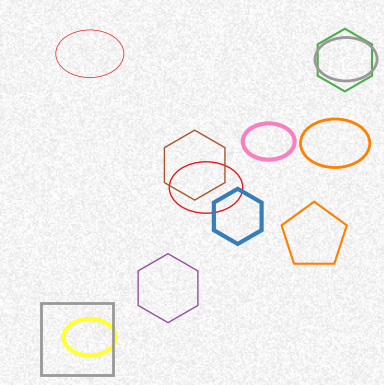[{"shape": "oval", "thickness": 1, "radius": 0.48, "center": [0.535, 0.513]}, {"shape": "oval", "thickness": 0.5, "radius": 0.44, "center": [0.233, 0.86]}, {"shape": "hexagon", "thickness": 3, "radius": 0.36, "center": [0.617, 0.438]}, {"shape": "hexagon", "thickness": 1.5, "radius": 0.41, "center": [0.896, 0.844]}, {"shape": "hexagon", "thickness": 1, "radius": 0.45, "center": [0.436, 0.252]}, {"shape": "oval", "thickness": 2, "radius": 0.45, "center": [0.87, 0.628]}, {"shape": "pentagon", "thickness": 1.5, "radius": 0.45, "center": [0.816, 0.387]}, {"shape": "oval", "thickness": 3, "radius": 0.34, "center": [0.233, 0.124]}, {"shape": "hexagon", "thickness": 1, "radius": 0.45, "center": [0.506, 0.571]}, {"shape": "oval", "thickness": 3, "radius": 0.34, "center": [0.698, 0.632]}, {"shape": "oval", "thickness": 2, "radius": 0.4, "center": [0.899, 0.846]}, {"shape": "square", "thickness": 2, "radius": 0.46, "center": [0.2, 0.12]}]